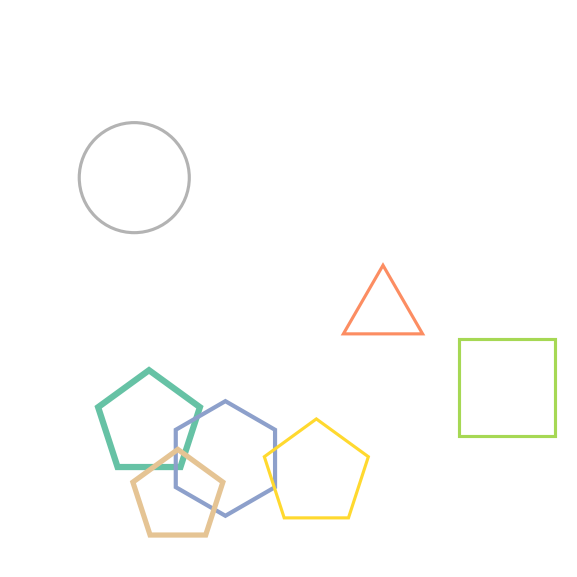[{"shape": "pentagon", "thickness": 3, "radius": 0.46, "center": [0.258, 0.265]}, {"shape": "triangle", "thickness": 1.5, "radius": 0.4, "center": [0.663, 0.461]}, {"shape": "hexagon", "thickness": 2, "radius": 0.5, "center": [0.39, 0.205]}, {"shape": "square", "thickness": 1.5, "radius": 0.42, "center": [0.877, 0.328]}, {"shape": "pentagon", "thickness": 1.5, "radius": 0.47, "center": [0.548, 0.179]}, {"shape": "pentagon", "thickness": 2.5, "radius": 0.41, "center": [0.308, 0.139]}, {"shape": "circle", "thickness": 1.5, "radius": 0.48, "center": [0.233, 0.692]}]